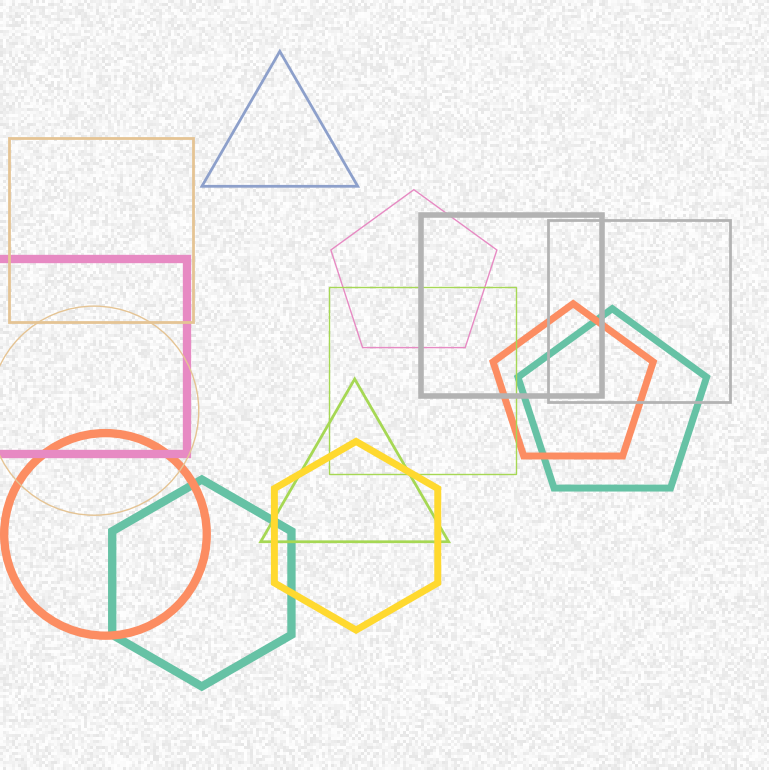[{"shape": "hexagon", "thickness": 3, "radius": 0.67, "center": [0.262, 0.243]}, {"shape": "pentagon", "thickness": 2.5, "radius": 0.64, "center": [0.795, 0.47]}, {"shape": "circle", "thickness": 3, "radius": 0.66, "center": [0.137, 0.306]}, {"shape": "pentagon", "thickness": 2.5, "radius": 0.55, "center": [0.744, 0.496]}, {"shape": "triangle", "thickness": 1, "radius": 0.58, "center": [0.363, 0.816]}, {"shape": "square", "thickness": 3, "radius": 0.63, "center": [0.117, 0.537]}, {"shape": "pentagon", "thickness": 0.5, "radius": 0.57, "center": [0.538, 0.64]}, {"shape": "square", "thickness": 0.5, "radius": 0.61, "center": [0.549, 0.506]}, {"shape": "triangle", "thickness": 1, "radius": 0.7, "center": [0.461, 0.367]}, {"shape": "hexagon", "thickness": 2.5, "radius": 0.61, "center": [0.462, 0.304]}, {"shape": "square", "thickness": 1, "radius": 0.6, "center": [0.131, 0.701]}, {"shape": "circle", "thickness": 0.5, "radius": 0.68, "center": [0.122, 0.467]}, {"shape": "square", "thickness": 1, "radius": 0.59, "center": [0.829, 0.596]}, {"shape": "square", "thickness": 2, "radius": 0.59, "center": [0.664, 0.603]}]